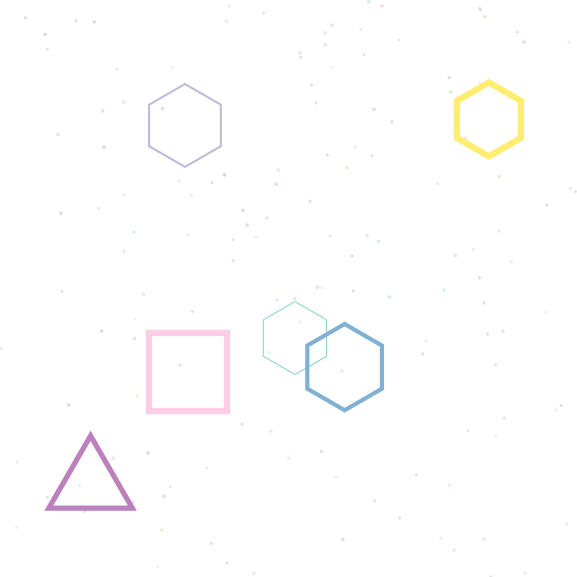[{"shape": "hexagon", "thickness": 0.5, "radius": 0.32, "center": [0.511, 0.414]}, {"shape": "hexagon", "thickness": 1, "radius": 0.36, "center": [0.32, 0.782]}, {"shape": "hexagon", "thickness": 2, "radius": 0.37, "center": [0.597, 0.363]}, {"shape": "square", "thickness": 3, "radius": 0.34, "center": [0.325, 0.355]}, {"shape": "triangle", "thickness": 2.5, "radius": 0.42, "center": [0.157, 0.161]}, {"shape": "hexagon", "thickness": 3, "radius": 0.32, "center": [0.847, 0.792]}]